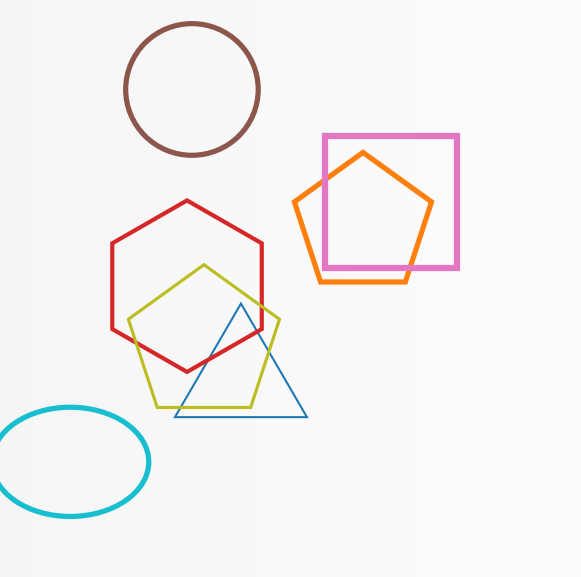[{"shape": "triangle", "thickness": 1, "radius": 0.66, "center": [0.415, 0.342]}, {"shape": "pentagon", "thickness": 2.5, "radius": 0.62, "center": [0.624, 0.611]}, {"shape": "hexagon", "thickness": 2, "radius": 0.74, "center": [0.322, 0.504]}, {"shape": "circle", "thickness": 2.5, "radius": 0.57, "center": [0.33, 0.844]}, {"shape": "square", "thickness": 3, "radius": 0.57, "center": [0.672, 0.65]}, {"shape": "pentagon", "thickness": 1.5, "radius": 0.68, "center": [0.351, 0.404]}, {"shape": "oval", "thickness": 2.5, "radius": 0.68, "center": [0.121, 0.199]}]